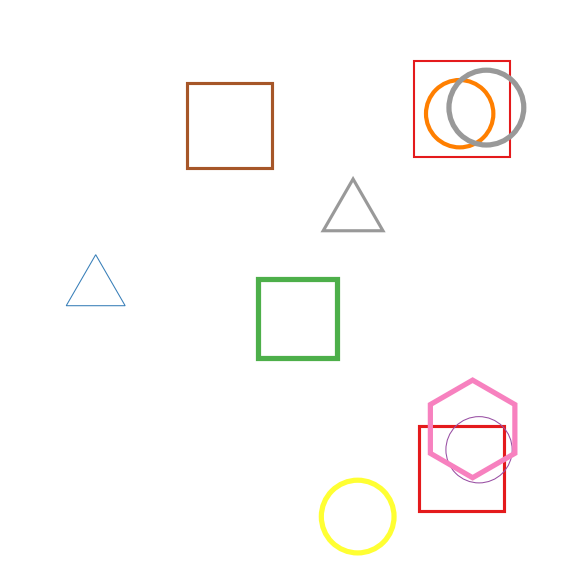[{"shape": "square", "thickness": 1, "radius": 0.42, "center": [0.799, 0.81]}, {"shape": "square", "thickness": 1.5, "radius": 0.37, "center": [0.799, 0.188]}, {"shape": "triangle", "thickness": 0.5, "radius": 0.29, "center": [0.166, 0.499]}, {"shape": "square", "thickness": 2.5, "radius": 0.34, "center": [0.515, 0.448]}, {"shape": "circle", "thickness": 0.5, "radius": 0.29, "center": [0.83, 0.22]}, {"shape": "circle", "thickness": 2, "radius": 0.29, "center": [0.796, 0.802]}, {"shape": "circle", "thickness": 2.5, "radius": 0.31, "center": [0.619, 0.105]}, {"shape": "square", "thickness": 1.5, "radius": 0.37, "center": [0.398, 0.782]}, {"shape": "hexagon", "thickness": 2.5, "radius": 0.42, "center": [0.818, 0.256]}, {"shape": "triangle", "thickness": 1.5, "radius": 0.3, "center": [0.611, 0.629]}, {"shape": "circle", "thickness": 2.5, "radius": 0.32, "center": [0.842, 0.813]}]